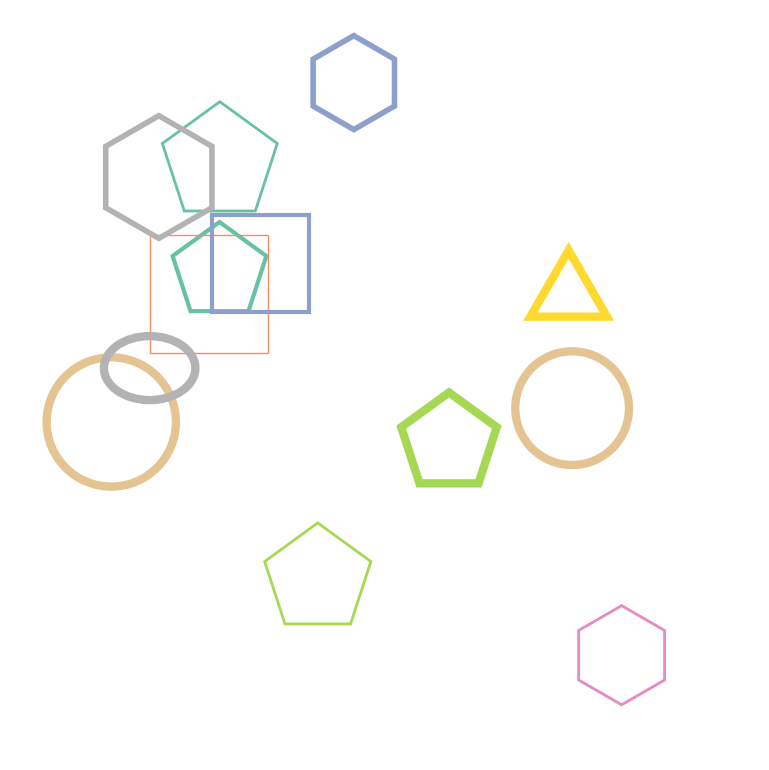[{"shape": "pentagon", "thickness": 1, "radius": 0.39, "center": [0.285, 0.789]}, {"shape": "pentagon", "thickness": 1.5, "radius": 0.32, "center": [0.285, 0.648]}, {"shape": "square", "thickness": 0.5, "radius": 0.38, "center": [0.272, 0.618]}, {"shape": "square", "thickness": 1.5, "radius": 0.32, "center": [0.339, 0.657]}, {"shape": "hexagon", "thickness": 2, "radius": 0.3, "center": [0.459, 0.893]}, {"shape": "hexagon", "thickness": 1, "radius": 0.32, "center": [0.807, 0.149]}, {"shape": "pentagon", "thickness": 1, "radius": 0.36, "center": [0.413, 0.248]}, {"shape": "pentagon", "thickness": 3, "radius": 0.33, "center": [0.583, 0.425]}, {"shape": "triangle", "thickness": 3, "radius": 0.29, "center": [0.739, 0.618]}, {"shape": "circle", "thickness": 3, "radius": 0.37, "center": [0.743, 0.47]}, {"shape": "circle", "thickness": 3, "radius": 0.42, "center": [0.145, 0.452]}, {"shape": "oval", "thickness": 3, "radius": 0.3, "center": [0.194, 0.522]}, {"shape": "hexagon", "thickness": 2, "radius": 0.4, "center": [0.206, 0.77]}]